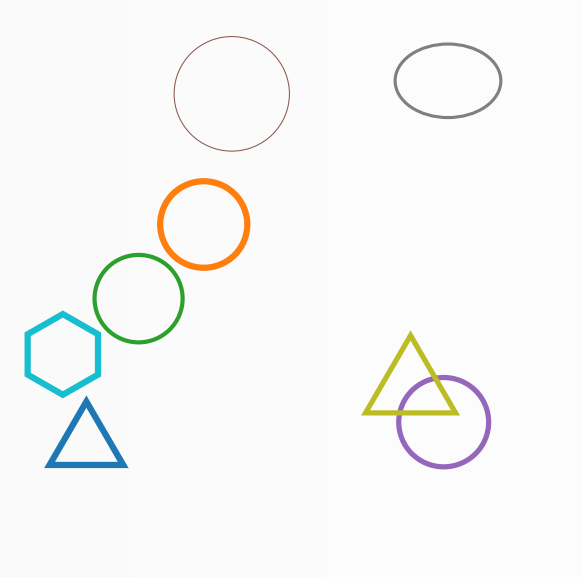[{"shape": "triangle", "thickness": 3, "radius": 0.37, "center": [0.149, 0.231]}, {"shape": "circle", "thickness": 3, "radius": 0.37, "center": [0.351, 0.61]}, {"shape": "circle", "thickness": 2, "radius": 0.38, "center": [0.238, 0.482]}, {"shape": "circle", "thickness": 2.5, "radius": 0.39, "center": [0.763, 0.268]}, {"shape": "circle", "thickness": 0.5, "radius": 0.5, "center": [0.399, 0.837]}, {"shape": "oval", "thickness": 1.5, "radius": 0.45, "center": [0.771, 0.859]}, {"shape": "triangle", "thickness": 2.5, "radius": 0.45, "center": [0.706, 0.329]}, {"shape": "hexagon", "thickness": 3, "radius": 0.35, "center": [0.108, 0.385]}]